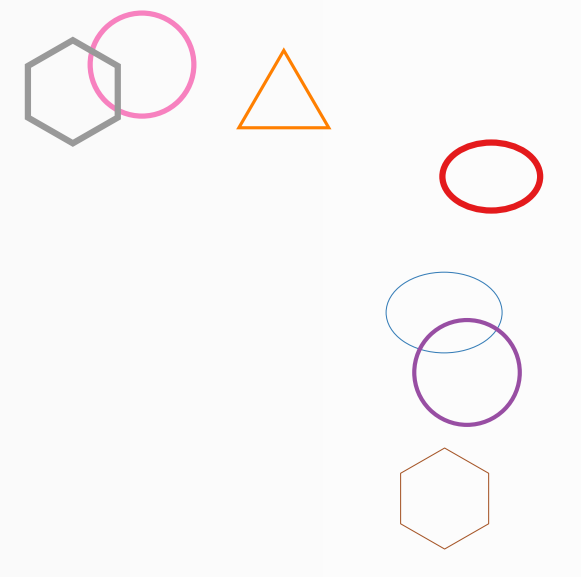[{"shape": "oval", "thickness": 3, "radius": 0.42, "center": [0.845, 0.693]}, {"shape": "oval", "thickness": 0.5, "radius": 0.5, "center": [0.764, 0.458]}, {"shape": "circle", "thickness": 2, "radius": 0.45, "center": [0.803, 0.354]}, {"shape": "triangle", "thickness": 1.5, "radius": 0.45, "center": [0.488, 0.823]}, {"shape": "hexagon", "thickness": 0.5, "radius": 0.44, "center": [0.765, 0.136]}, {"shape": "circle", "thickness": 2.5, "radius": 0.45, "center": [0.244, 0.887]}, {"shape": "hexagon", "thickness": 3, "radius": 0.45, "center": [0.125, 0.84]}]